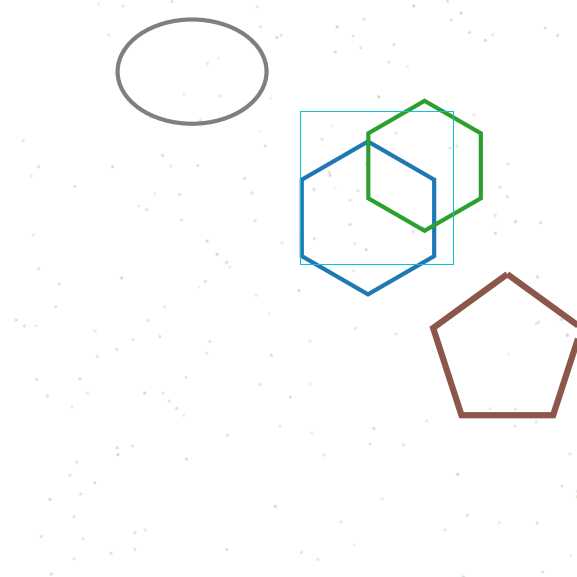[{"shape": "hexagon", "thickness": 2, "radius": 0.66, "center": [0.637, 0.622]}, {"shape": "hexagon", "thickness": 2, "radius": 0.56, "center": [0.735, 0.712]}, {"shape": "pentagon", "thickness": 3, "radius": 0.68, "center": [0.878, 0.389]}, {"shape": "oval", "thickness": 2, "radius": 0.64, "center": [0.333, 0.875]}, {"shape": "square", "thickness": 0.5, "radius": 0.66, "center": [0.651, 0.675]}]